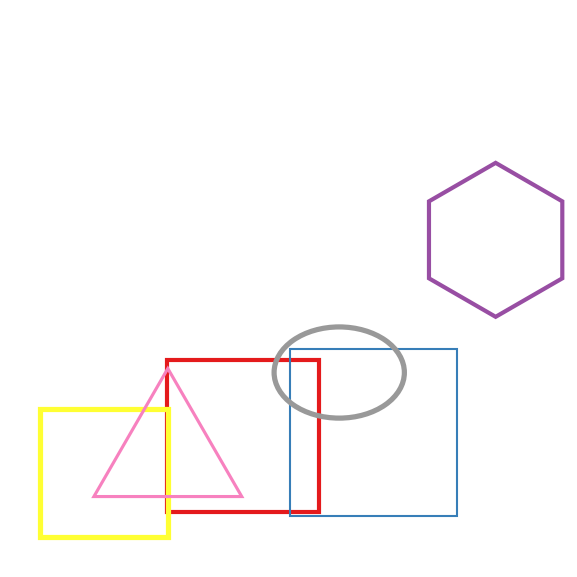[{"shape": "square", "thickness": 2, "radius": 0.66, "center": [0.421, 0.244]}, {"shape": "square", "thickness": 1, "radius": 0.72, "center": [0.647, 0.251]}, {"shape": "hexagon", "thickness": 2, "radius": 0.67, "center": [0.858, 0.584]}, {"shape": "square", "thickness": 2.5, "radius": 0.55, "center": [0.18, 0.18]}, {"shape": "triangle", "thickness": 1.5, "radius": 0.74, "center": [0.291, 0.213]}, {"shape": "oval", "thickness": 2.5, "radius": 0.56, "center": [0.587, 0.354]}]